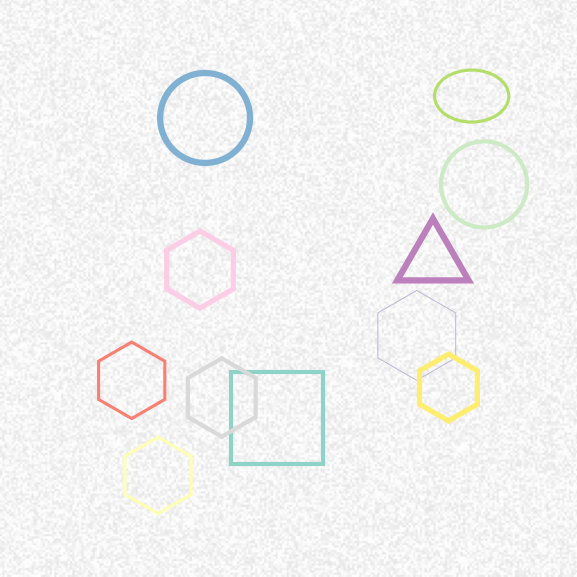[{"shape": "square", "thickness": 2, "radius": 0.4, "center": [0.48, 0.276]}, {"shape": "hexagon", "thickness": 1.5, "radius": 0.33, "center": [0.274, 0.176]}, {"shape": "hexagon", "thickness": 0.5, "radius": 0.39, "center": [0.722, 0.418]}, {"shape": "hexagon", "thickness": 1.5, "radius": 0.33, "center": [0.228, 0.341]}, {"shape": "circle", "thickness": 3, "radius": 0.39, "center": [0.355, 0.795]}, {"shape": "oval", "thickness": 1.5, "radius": 0.32, "center": [0.817, 0.833]}, {"shape": "hexagon", "thickness": 2.5, "radius": 0.33, "center": [0.346, 0.532]}, {"shape": "hexagon", "thickness": 2, "radius": 0.34, "center": [0.384, 0.311]}, {"shape": "triangle", "thickness": 3, "radius": 0.36, "center": [0.75, 0.549]}, {"shape": "circle", "thickness": 2, "radius": 0.37, "center": [0.838, 0.68]}, {"shape": "hexagon", "thickness": 2.5, "radius": 0.29, "center": [0.777, 0.328]}]